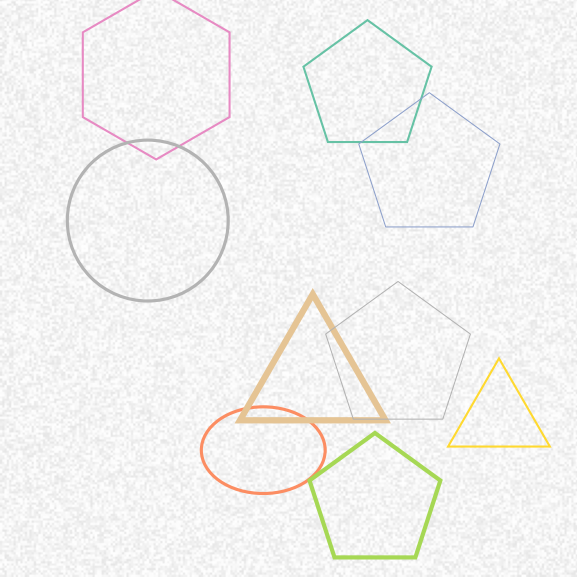[{"shape": "pentagon", "thickness": 1, "radius": 0.58, "center": [0.636, 0.848]}, {"shape": "oval", "thickness": 1.5, "radius": 0.54, "center": [0.456, 0.22]}, {"shape": "pentagon", "thickness": 0.5, "radius": 0.64, "center": [0.743, 0.71]}, {"shape": "hexagon", "thickness": 1, "radius": 0.73, "center": [0.27, 0.87]}, {"shape": "pentagon", "thickness": 2, "radius": 0.6, "center": [0.649, 0.13]}, {"shape": "triangle", "thickness": 1, "radius": 0.51, "center": [0.864, 0.277]}, {"shape": "triangle", "thickness": 3, "radius": 0.73, "center": [0.542, 0.344]}, {"shape": "circle", "thickness": 1.5, "radius": 0.7, "center": [0.256, 0.617]}, {"shape": "pentagon", "thickness": 0.5, "radius": 0.66, "center": [0.689, 0.38]}]